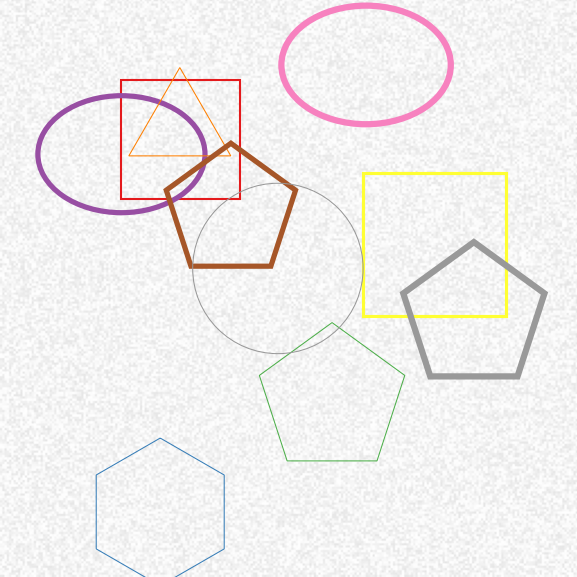[{"shape": "square", "thickness": 1, "radius": 0.52, "center": [0.313, 0.758]}, {"shape": "hexagon", "thickness": 0.5, "radius": 0.64, "center": [0.277, 0.113]}, {"shape": "pentagon", "thickness": 0.5, "radius": 0.66, "center": [0.575, 0.308]}, {"shape": "oval", "thickness": 2.5, "radius": 0.72, "center": [0.21, 0.732]}, {"shape": "triangle", "thickness": 0.5, "radius": 0.51, "center": [0.311, 0.78]}, {"shape": "square", "thickness": 1.5, "radius": 0.62, "center": [0.753, 0.576]}, {"shape": "pentagon", "thickness": 2.5, "radius": 0.59, "center": [0.4, 0.633]}, {"shape": "oval", "thickness": 3, "radius": 0.73, "center": [0.634, 0.887]}, {"shape": "pentagon", "thickness": 3, "radius": 0.64, "center": [0.821, 0.451]}, {"shape": "circle", "thickness": 0.5, "radius": 0.74, "center": [0.481, 0.534]}]